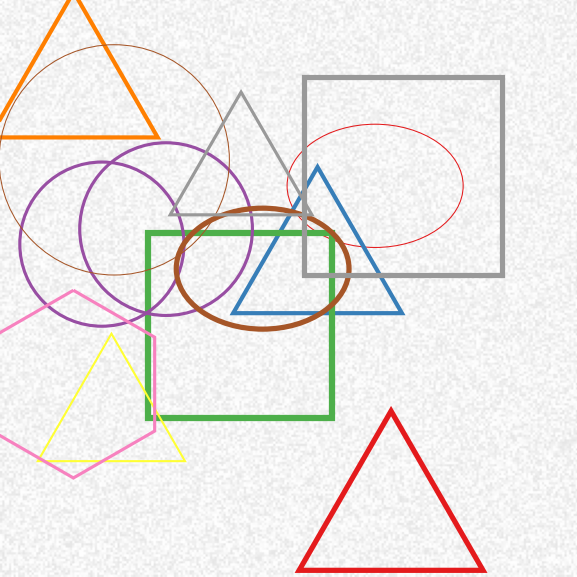[{"shape": "oval", "thickness": 0.5, "radius": 0.76, "center": [0.65, 0.677]}, {"shape": "triangle", "thickness": 2.5, "radius": 0.92, "center": [0.677, 0.103]}, {"shape": "triangle", "thickness": 2, "radius": 0.84, "center": [0.55, 0.541]}, {"shape": "square", "thickness": 3, "radius": 0.8, "center": [0.416, 0.436]}, {"shape": "circle", "thickness": 1.5, "radius": 0.71, "center": [0.176, 0.576]}, {"shape": "circle", "thickness": 1.5, "radius": 0.75, "center": [0.288, 0.602]}, {"shape": "triangle", "thickness": 2, "radius": 0.84, "center": [0.128, 0.845]}, {"shape": "triangle", "thickness": 1, "radius": 0.74, "center": [0.193, 0.274]}, {"shape": "oval", "thickness": 2.5, "radius": 0.75, "center": [0.455, 0.534]}, {"shape": "circle", "thickness": 0.5, "radius": 1.0, "center": [0.198, 0.722]}, {"shape": "hexagon", "thickness": 1.5, "radius": 0.81, "center": [0.127, 0.334]}, {"shape": "square", "thickness": 2.5, "radius": 0.86, "center": [0.697, 0.695]}, {"shape": "triangle", "thickness": 1.5, "radius": 0.71, "center": [0.417, 0.698]}]